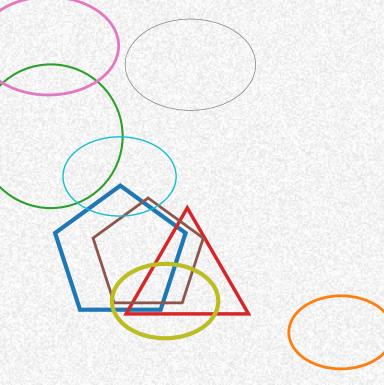[{"shape": "pentagon", "thickness": 3, "radius": 0.89, "center": [0.313, 0.34]}, {"shape": "oval", "thickness": 2, "radius": 0.68, "center": [0.886, 0.137]}, {"shape": "circle", "thickness": 1.5, "radius": 0.93, "center": [0.132, 0.646]}, {"shape": "triangle", "thickness": 2.5, "radius": 0.92, "center": [0.486, 0.276]}, {"shape": "pentagon", "thickness": 2, "radius": 0.75, "center": [0.385, 0.335]}, {"shape": "oval", "thickness": 2, "radius": 0.91, "center": [0.126, 0.881]}, {"shape": "oval", "thickness": 0.5, "radius": 0.85, "center": [0.495, 0.832]}, {"shape": "oval", "thickness": 3, "radius": 0.69, "center": [0.429, 0.218]}, {"shape": "oval", "thickness": 1, "radius": 0.74, "center": [0.311, 0.542]}]